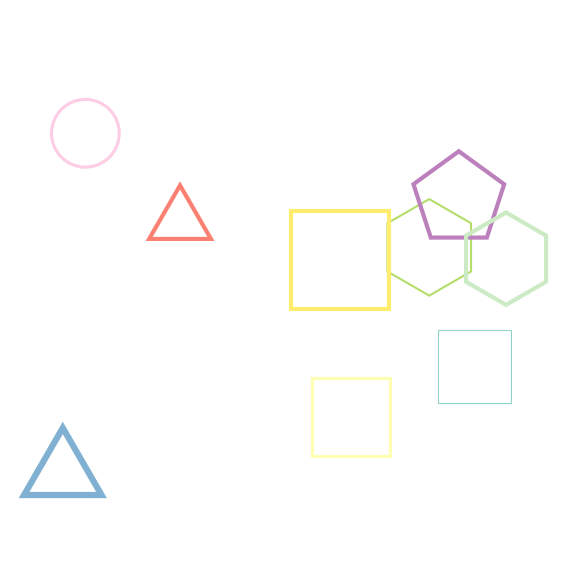[{"shape": "square", "thickness": 0.5, "radius": 0.31, "center": [0.821, 0.365]}, {"shape": "square", "thickness": 1.5, "radius": 0.34, "center": [0.607, 0.277]}, {"shape": "triangle", "thickness": 2, "radius": 0.31, "center": [0.312, 0.616]}, {"shape": "triangle", "thickness": 3, "radius": 0.39, "center": [0.109, 0.181]}, {"shape": "hexagon", "thickness": 1, "radius": 0.42, "center": [0.743, 0.571]}, {"shape": "circle", "thickness": 1.5, "radius": 0.29, "center": [0.148, 0.768]}, {"shape": "pentagon", "thickness": 2, "radius": 0.41, "center": [0.794, 0.655]}, {"shape": "hexagon", "thickness": 2, "radius": 0.4, "center": [0.876, 0.551]}, {"shape": "square", "thickness": 2, "radius": 0.42, "center": [0.588, 0.548]}]